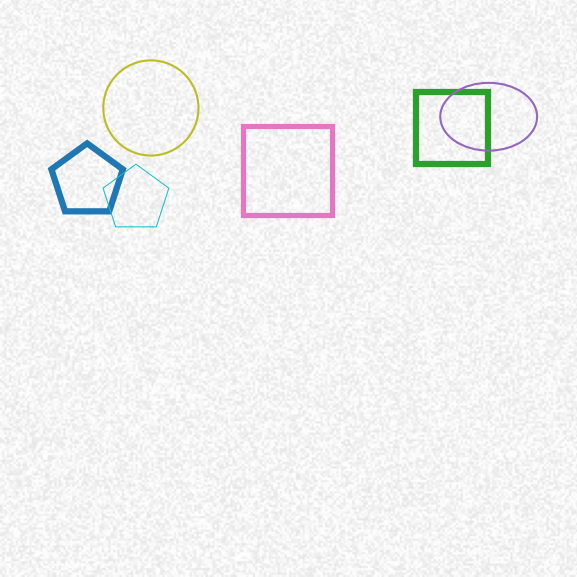[{"shape": "pentagon", "thickness": 3, "radius": 0.33, "center": [0.151, 0.686]}, {"shape": "square", "thickness": 3, "radius": 0.31, "center": [0.782, 0.777]}, {"shape": "oval", "thickness": 1, "radius": 0.42, "center": [0.846, 0.797]}, {"shape": "square", "thickness": 2.5, "radius": 0.39, "center": [0.498, 0.704]}, {"shape": "circle", "thickness": 1, "radius": 0.41, "center": [0.261, 0.812]}, {"shape": "pentagon", "thickness": 0.5, "radius": 0.3, "center": [0.235, 0.655]}]